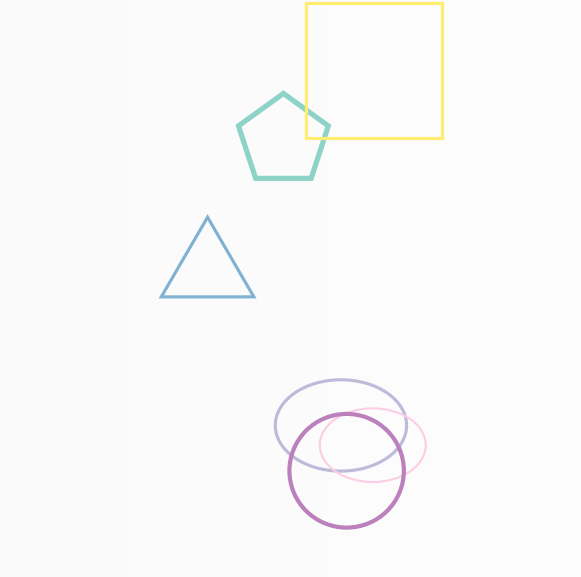[{"shape": "pentagon", "thickness": 2.5, "radius": 0.41, "center": [0.488, 0.756]}, {"shape": "oval", "thickness": 1.5, "radius": 0.56, "center": [0.587, 0.262]}, {"shape": "triangle", "thickness": 1.5, "radius": 0.46, "center": [0.357, 0.531]}, {"shape": "oval", "thickness": 1, "radius": 0.46, "center": [0.641, 0.228]}, {"shape": "circle", "thickness": 2, "radius": 0.49, "center": [0.596, 0.184]}, {"shape": "square", "thickness": 1.5, "radius": 0.58, "center": [0.643, 0.877]}]